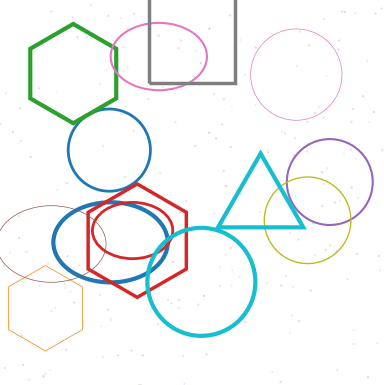[{"shape": "oval", "thickness": 3, "radius": 0.74, "center": [0.287, 0.371]}, {"shape": "circle", "thickness": 2, "radius": 0.53, "center": [0.284, 0.61]}, {"shape": "hexagon", "thickness": 0.5, "radius": 0.55, "center": [0.118, 0.199]}, {"shape": "hexagon", "thickness": 3, "radius": 0.64, "center": [0.19, 0.809]}, {"shape": "hexagon", "thickness": 2.5, "radius": 0.74, "center": [0.356, 0.375]}, {"shape": "oval", "thickness": 2, "radius": 0.52, "center": [0.344, 0.401]}, {"shape": "circle", "thickness": 1.5, "radius": 0.56, "center": [0.857, 0.527]}, {"shape": "oval", "thickness": 0.5, "radius": 0.71, "center": [0.133, 0.366]}, {"shape": "oval", "thickness": 1.5, "radius": 0.62, "center": [0.413, 0.853]}, {"shape": "circle", "thickness": 0.5, "radius": 0.59, "center": [0.77, 0.806]}, {"shape": "square", "thickness": 2.5, "radius": 0.56, "center": [0.498, 0.896]}, {"shape": "circle", "thickness": 1, "radius": 0.56, "center": [0.799, 0.428]}, {"shape": "circle", "thickness": 3, "radius": 0.7, "center": [0.523, 0.268]}, {"shape": "triangle", "thickness": 3, "radius": 0.64, "center": [0.677, 0.473]}]